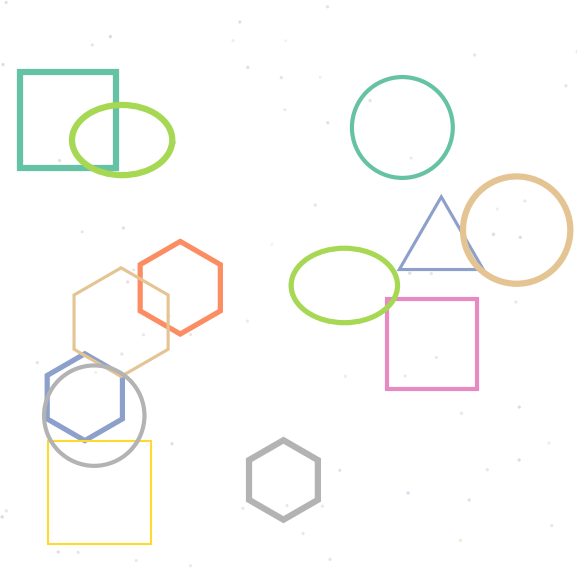[{"shape": "circle", "thickness": 2, "radius": 0.44, "center": [0.697, 0.778]}, {"shape": "square", "thickness": 3, "radius": 0.42, "center": [0.118, 0.791]}, {"shape": "hexagon", "thickness": 2.5, "radius": 0.4, "center": [0.312, 0.501]}, {"shape": "hexagon", "thickness": 2.5, "radius": 0.38, "center": [0.147, 0.311]}, {"shape": "triangle", "thickness": 1.5, "radius": 0.42, "center": [0.764, 0.574]}, {"shape": "square", "thickness": 2, "radius": 0.39, "center": [0.748, 0.403]}, {"shape": "oval", "thickness": 2.5, "radius": 0.46, "center": [0.596, 0.505]}, {"shape": "oval", "thickness": 3, "radius": 0.43, "center": [0.211, 0.757]}, {"shape": "square", "thickness": 1, "radius": 0.45, "center": [0.172, 0.146]}, {"shape": "hexagon", "thickness": 1.5, "radius": 0.47, "center": [0.21, 0.441]}, {"shape": "circle", "thickness": 3, "radius": 0.46, "center": [0.895, 0.601]}, {"shape": "circle", "thickness": 2, "radius": 0.43, "center": [0.163, 0.279]}, {"shape": "hexagon", "thickness": 3, "radius": 0.34, "center": [0.491, 0.168]}]